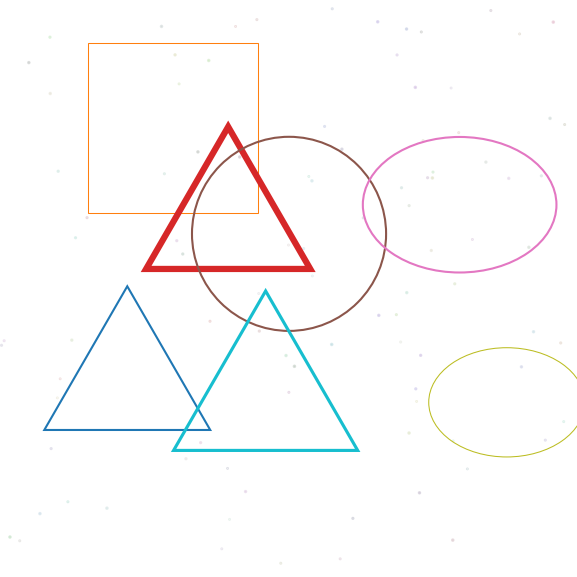[{"shape": "triangle", "thickness": 1, "radius": 0.83, "center": [0.22, 0.338]}, {"shape": "square", "thickness": 0.5, "radius": 0.74, "center": [0.3, 0.777]}, {"shape": "triangle", "thickness": 3, "radius": 0.82, "center": [0.395, 0.615]}, {"shape": "circle", "thickness": 1, "radius": 0.84, "center": [0.501, 0.594]}, {"shape": "oval", "thickness": 1, "radius": 0.84, "center": [0.796, 0.645]}, {"shape": "oval", "thickness": 0.5, "radius": 0.68, "center": [0.878, 0.302]}, {"shape": "triangle", "thickness": 1.5, "radius": 0.92, "center": [0.46, 0.311]}]